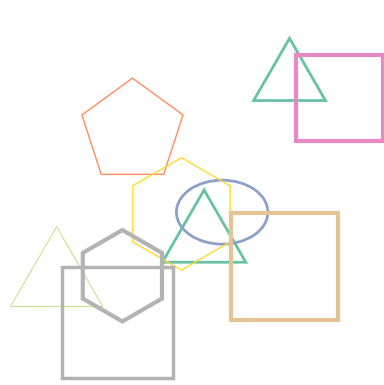[{"shape": "triangle", "thickness": 2, "radius": 0.63, "center": [0.53, 0.381]}, {"shape": "triangle", "thickness": 2, "radius": 0.54, "center": [0.752, 0.793]}, {"shape": "pentagon", "thickness": 1, "radius": 0.69, "center": [0.344, 0.659]}, {"shape": "oval", "thickness": 2, "radius": 0.59, "center": [0.577, 0.449]}, {"shape": "square", "thickness": 3, "radius": 0.56, "center": [0.883, 0.746]}, {"shape": "triangle", "thickness": 0.5, "radius": 0.69, "center": [0.147, 0.273]}, {"shape": "hexagon", "thickness": 1, "radius": 0.73, "center": [0.471, 0.444]}, {"shape": "square", "thickness": 3, "radius": 0.69, "center": [0.738, 0.307]}, {"shape": "square", "thickness": 2.5, "radius": 0.72, "center": [0.305, 0.163]}, {"shape": "hexagon", "thickness": 3, "radius": 0.59, "center": [0.318, 0.284]}]